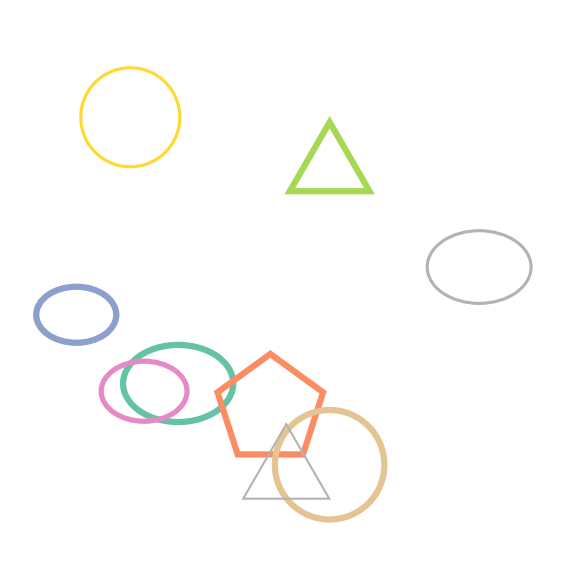[{"shape": "oval", "thickness": 3, "radius": 0.48, "center": [0.309, 0.335]}, {"shape": "pentagon", "thickness": 3, "radius": 0.48, "center": [0.468, 0.29]}, {"shape": "oval", "thickness": 3, "radius": 0.35, "center": [0.132, 0.454]}, {"shape": "oval", "thickness": 2.5, "radius": 0.37, "center": [0.25, 0.322]}, {"shape": "triangle", "thickness": 3, "radius": 0.4, "center": [0.571, 0.708]}, {"shape": "circle", "thickness": 1.5, "radius": 0.43, "center": [0.226, 0.796]}, {"shape": "circle", "thickness": 3, "radius": 0.47, "center": [0.571, 0.194]}, {"shape": "triangle", "thickness": 1, "radius": 0.43, "center": [0.496, 0.179]}, {"shape": "oval", "thickness": 1.5, "radius": 0.45, "center": [0.83, 0.537]}]